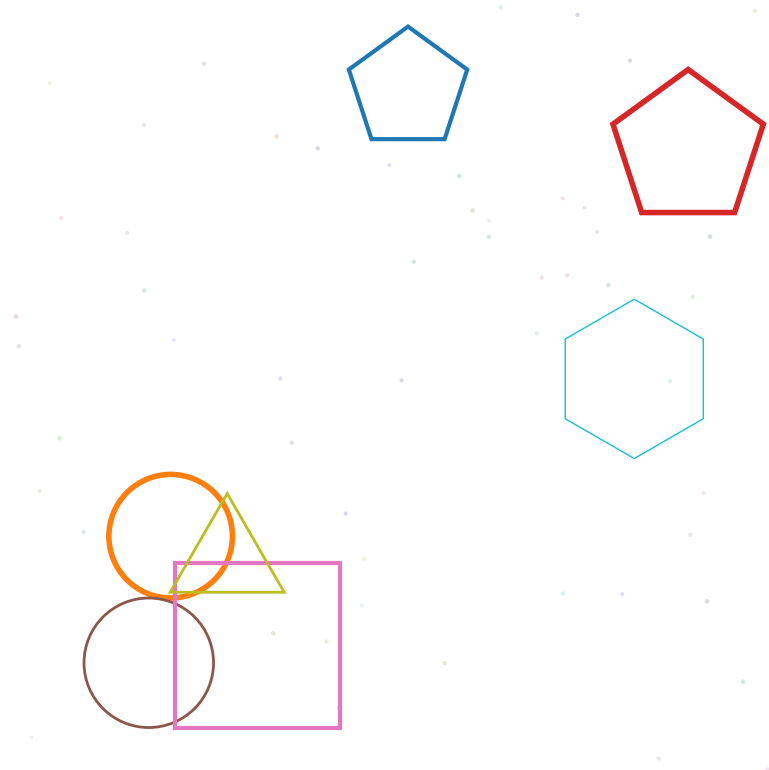[{"shape": "pentagon", "thickness": 1.5, "radius": 0.4, "center": [0.53, 0.885]}, {"shape": "circle", "thickness": 2, "radius": 0.4, "center": [0.222, 0.304]}, {"shape": "pentagon", "thickness": 2, "radius": 0.51, "center": [0.894, 0.807]}, {"shape": "circle", "thickness": 1, "radius": 0.42, "center": [0.193, 0.139]}, {"shape": "square", "thickness": 1.5, "radius": 0.54, "center": [0.334, 0.161]}, {"shape": "triangle", "thickness": 1, "radius": 0.43, "center": [0.295, 0.274]}, {"shape": "hexagon", "thickness": 0.5, "radius": 0.52, "center": [0.824, 0.508]}]